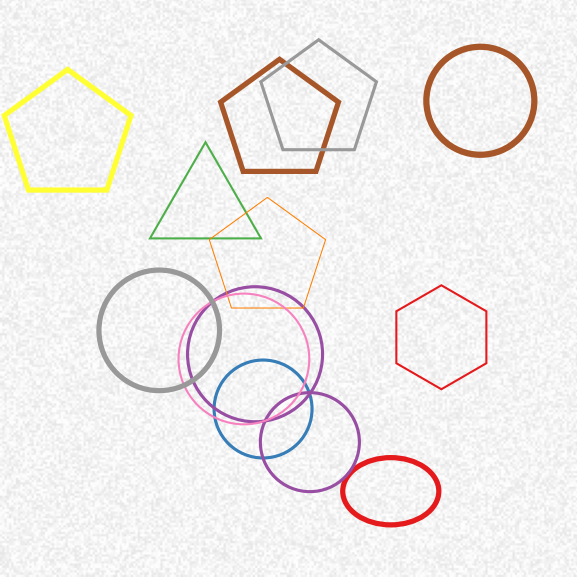[{"shape": "hexagon", "thickness": 1, "radius": 0.45, "center": [0.764, 0.415]}, {"shape": "oval", "thickness": 2.5, "radius": 0.42, "center": [0.677, 0.148]}, {"shape": "circle", "thickness": 1.5, "radius": 0.42, "center": [0.456, 0.291]}, {"shape": "triangle", "thickness": 1, "radius": 0.56, "center": [0.356, 0.642]}, {"shape": "circle", "thickness": 1.5, "radius": 0.43, "center": [0.537, 0.234]}, {"shape": "circle", "thickness": 1.5, "radius": 0.58, "center": [0.442, 0.386]}, {"shape": "pentagon", "thickness": 0.5, "radius": 0.53, "center": [0.463, 0.551]}, {"shape": "pentagon", "thickness": 2.5, "radius": 0.58, "center": [0.117, 0.763]}, {"shape": "pentagon", "thickness": 2.5, "radius": 0.54, "center": [0.484, 0.789]}, {"shape": "circle", "thickness": 3, "radius": 0.47, "center": [0.832, 0.825]}, {"shape": "circle", "thickness": 1, "radius": 0.57, "center": [0.422, 0.378]}, {"shape": "pentagon", "thickness": 1.5, "radius": 0.53, "center": [0.552, 0.825]}, {"shape": "circle", "thickness": 2.5, "radius": 0.52, "center": [0.276, 0.427]}]